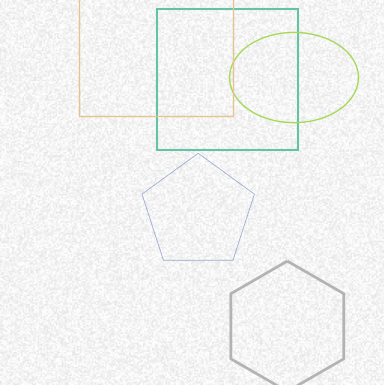[{"shape": "square", "thickness": 1.5, "radius": 0.91, "center": [0.592, 0.794]}, {"shape": "pentagon", "thickness": 0.5, "radius": 0.77, "center": [0.515, 0.448]}, {"shape": "oval", "thickness": 1, "radius": 0.84, "center": [0.764, 0.799]}, {"shape": "square", "thickness": 1, "radius": 1.0, "center": [0.404, 0.899]}, {"shape": "hexagon", "thickness": 2, "radius": 0.85, "center": [0.746, 0.153]}]